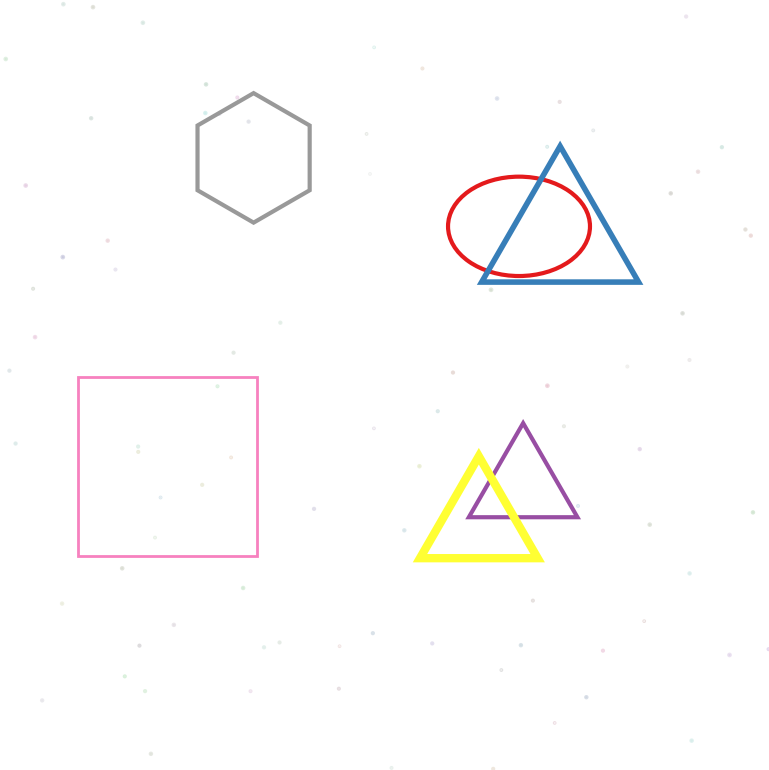[{"shape": "oval", "thickness": 1.5, "radius": 0.46, "center": [0.674, 0.706]}, {"shape": "triangle", "thickness": 2, "radius": 0.59, "center": [0.727, 0.692]}, {"shape": "triangle", "thickness": 1.5, "radius": 0.41, "center": [0.679, 0.369]}, {"shape": "triangle", "thickness": 3, "radius": 0.44, "center": [0.622, 0.319]}, {"shape": "square", "thickness": 1, "radius": 0.58, "center": [0.217, 0.394]}, {"shape": "hexagon", "thickness": 1.5, "radius": 0.42, "center": [0.329, 0.795]}]